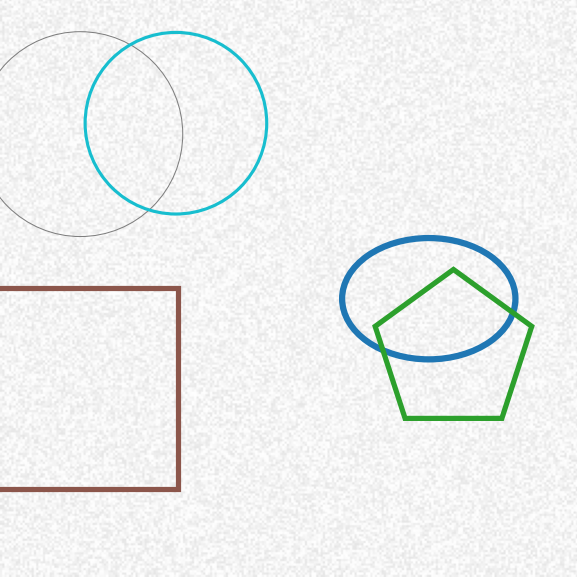[{"shape": "oval", "thickness": 3, "radius": 0.75, "center": [0.742, 0.482]}, {"shape": "pentagon", "thickness": 2.5, "radius": 0.71, "center": [0.785, 0.39]}, {"shape": "square", "thickness": 2.5, "radius": 0.87, "center": [0.134, 0.326]}, {"shape": "circle", "thickness": 0.5, "radius": 0.89, "center": [0.139, 0.767]}, {"shape": "circle", "thickness": 1.5, "radius": 0.79, "center": [0.305, 0.786]}]